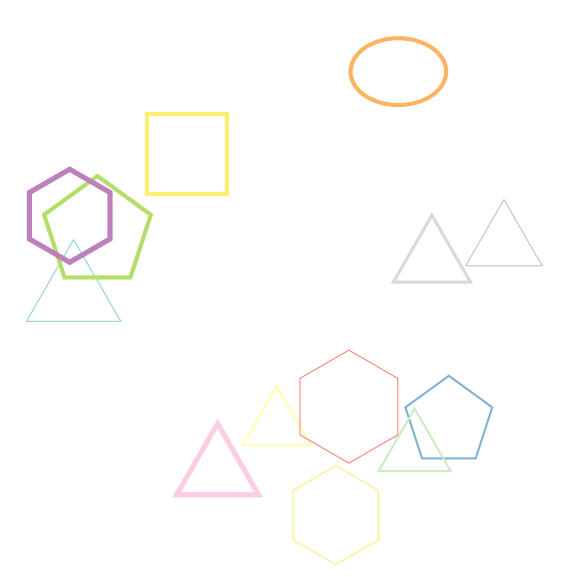[{"shape": "triangle", "thickness": 0.5, "radius": 0.47, "center": [0.127, 0.49]}, {"shape": "triangle", "thickness": 1, "radius": 0.34, "center": [0.479, 0.263]}, {"shape": "triangle", "thickness": 0.5, "radius": 0.38, "center": [0.873, 0.577]}, {"shape": "hexagon", "thickness": 0.5, "radius": 0.49, "center": [0.604, 0.295]}, {"shape": "pentagon", "thickness": 1, "radius": 0.4, "center": [0.777, 0.269]}, {"shape": "oval", "thickness": 2, "radius": 0.41, "center": [0.69, 0.875]}, {"shape": "pentagon", "thickness": 2, "radius": 0.49, "center": [0.169, 0.597]}, {"shape": "triangle", "thickness": 2.5, "radius": 0.41, "center": [0.377, 0.183]}, {"shape": "triangle", "thickness": 1.5, "radius": 0.39, "center": [0.748, 0.549]}, {"shape": "hexagon", "thickness": 2.5, "radius": 0.4, "center": [0.121, 0.626]}, {"shape": "triangle", "thickness": 1, "radius": 0.36, "center": [0.718, 0.219]}, {"shape": "square", "thickness": 2, "radius": 0.34, "center": [0.324, 0.733]}, {"shape": "hexagon", "thickness": 0.5, "radius": 0.43, "center": [0.581, 0.107]}]